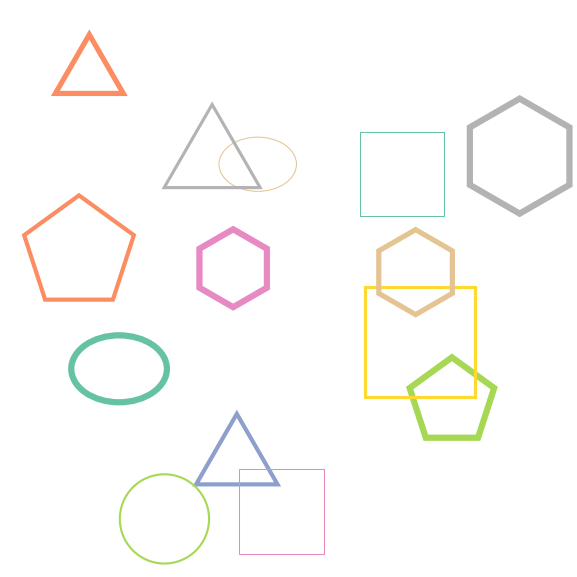[{"shape": "square", "thickness": 0.5, "radius": 0.37, "center": [0.696, 0.698]}, {"shape": "oval", "thickness": 3, "radius": 0.41, "center": [0.206, 0.361]}, {"shape": "triangle", "thickness": 2.5, "radius": 0.34, "center": [0.155, 0.871]}, {"shape": "pentagon", "thickness": 2, "radius": 0.5, "center": [0.137, 0.561]}, {"shape": "triangle", "thickness": 2, "radius": 0.41, "center": [0.41, 0.201]}, {"shape": "hexagon", "thickness": 3, "radius": 0.34, "center": [0.404, 0.535]}, {"shape": "square", "thickness": 0.5, "radius": 0.37, "center": [0.488, 0.114]}, {"shape": "circle", "thickness": 1, "radius": 0.39, "center": [0.285, 0.101]}, {"shape": "pentagon", "thickness": 3, "radius": 0.38, "center": [0.783, 0.303]}, {"shape": "square", "thickness": 1.5, "radius": 0.48, "center": [0.728, 0.407]}, {"shape": "hexagon", "thickness": 2.5, "radius": 0.37, "center": [0.72, 0.528]}, {"shape": "oval", "thickness": 0.5, "radius": 0.34, "center": [0.446, 0.715]}, {"shape": "triangle", "thickness": 1.5, "radius": 0.48, "center": [0.367, 0.722]}, {"shape": "hexagon", "thickness": 3, "radius": 0.5, "center": [0.9, 0.729]}]